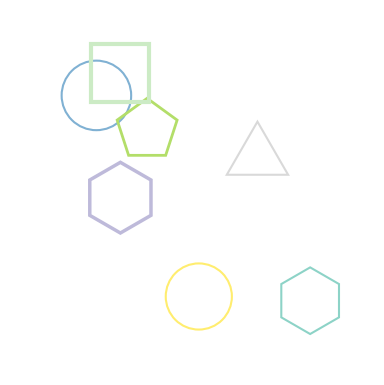[{"shape": "hexagon", "thickness": 1.5, "radius": 0.43, "center": [0.806, 0.219]}, {"shape": "hexagon", "thickness": 2.5, "radius": 0.46, "center": [0.313, 0.487]}, {"shape": "circle", "thickness": 1.5, "radius": 0.45, "center": [0.25, 0.752]}, {"shape": "pentagon", "thickness": 2, "radius": 0.41, "center": [0.382, 0.663]}, {"shape": "triangle", "thickness": 1.5, "radius": 0.46, "center": [0.669, 0.592]}, {"shape": "square", "thickness": 3, "radius": 0.37, "center": [0.311, 0.81]}, {"shape": "circle", "thickness": 1.5, "radius": 0.43, "center": [0.516, 0.23]}]